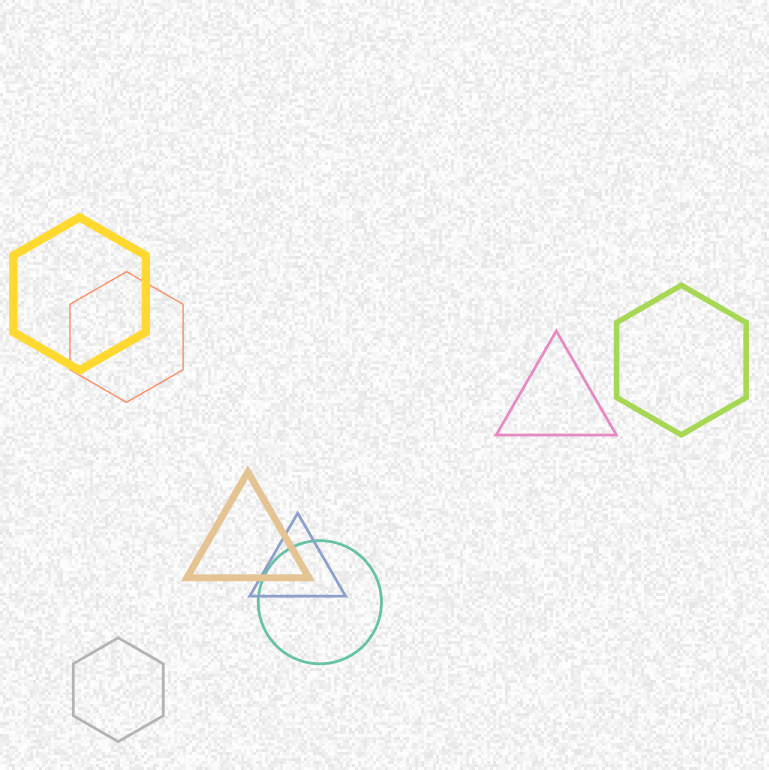[{"shape": "circle", "thickness": 1, "radius": 0.4, "center": [0.415, 0.218]}, {"shape": "hexagon", "thickness": 0.5, "radius": 0.42, "center": [0.164, 0.562]}, {"shape": "triangle", "thickness": 1, "radius": 0.36, "center": [0.387, 0.262]}, {"shape": "triangle", "thickness": 1, "radius": 0.45, "center": [0.722, 0.48]}, {"shape": "hexagon", "thickness": 2, "radius": 0.49, "center": [0.885, 0.532]}, {"shape": "hexagon", "thickness": 3, "radius": 0.5, "center": [0.103, 0.618]}, {"shape": "triangle", "thickness": 2.5, "radius": 0.46, "center": [0.322, 0.295]}, {"shape": "hexagon", "thickness": 1, "radius": 0.34, "center": [0.154, 0.104]}]